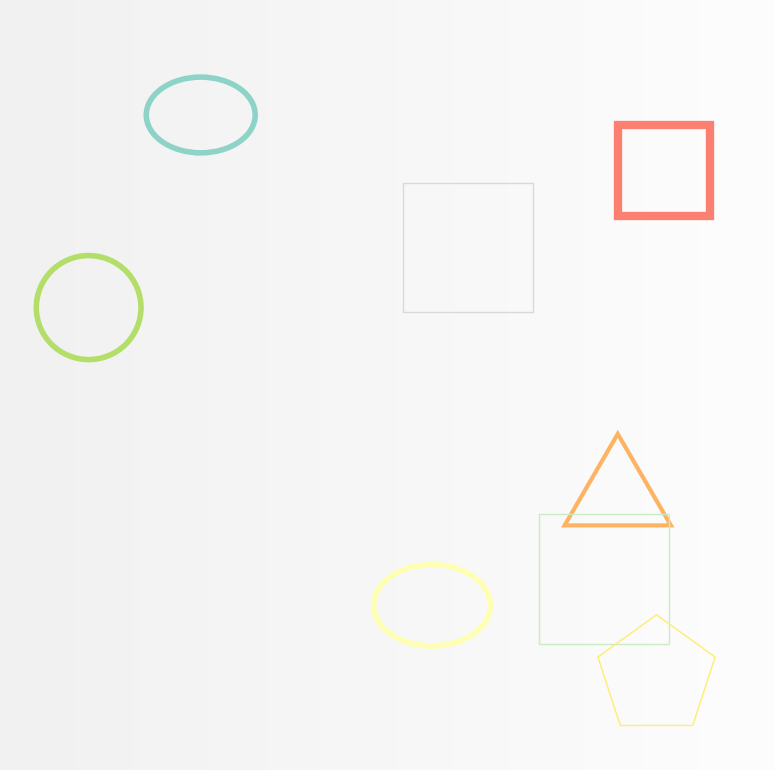[{"shape": "oval", "thickness": 2, "radius": 0.35, "center": [0.259, 0.851]}, {"shape": "oval", "thickness": 2, "radius": 0.38, "center": [0.557, 0.214]}, {"shape": "square", "thickness": 3, "radius": 0.3, "center": [0.857, 0.779]}, {"shape": "triangle", "thickness": 1.5, "radius": 0.4, "center": [0.797, 0.357]}, {"shape": "circle", "thickness": 2, "radius": 0.34, "center": [0.114, 0.601]}, {"shape": "square", "thickness": 0.5, "radius": 0.42, "center": [0.604, 0.678]}, {"shape": "square", "thickness": 0.5, "radius": 0.42, "center": [0.78, 0.248]}, {"shape": "pentagon", "thickness": 0.5, "radius": 0.4, "center": [0.847, 0.122]}]